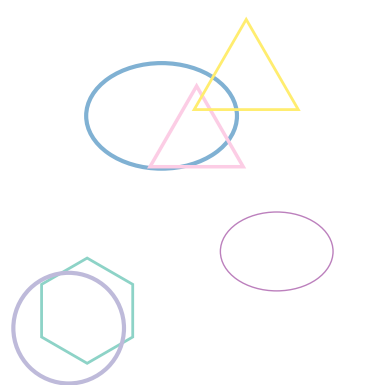[{"shape": "hexagon", "thickness": 2, "radius": 0.68, "center": [0.226, 0.193]}, {"shape": "circle", "thickness": 3, "radius": 0.72, "center": [0.178, 0.148]}, {"shape": "oval", "thickness": 3, "radius": 0.98, "center": [0.42, 0.699]}, {"shape": "triangle", "thickness": 2.5, "radius": 0.7, "center": [0.511, 0.637]}, {"shape": "oval", "thickness": 1, "radius": 0.73, "center": [0.719, 0.347]}, {"shape": "triangle", "thickness": 2, "radius": 0.78, "center": [0.64, 0.793]}]